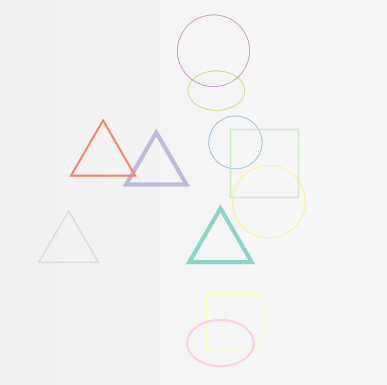[{"shape": "triangle", "thickness": 3, "radius": 0.47, "center": [0.569, 0.366]}, {"shape": "square", "thickness": 1, "radius": 0.35, "center": [0.603, 0.164]}, {"shape": "triangle", "thickness": 3, "radius": 0.45, "center": [0.403, 0.566]}, {"shape": "triangle", "thickness": 1.5, "radius": 0.48, "center": [0.266, 0.591]}, {"shape": "circle", "thickness": 0.5, "radius": 0.34, "center": [0.608, 0.63]}, {"shape": "oval", "thickness": 0.5, "radius": 0.37, "center": [0.558, 0.764]}, {"shape": "oval", "thickness": 1.5, "radius": 0.43, "center": [0.569, 0.109]}, {"shape": "triangle", "thickness": 1, "radius": 0.45, "center": [0.177, 0.363]}, {"shape": "circle", "thickness": 0.5, "radius": 0.47, "center": [0.551, 0.868]}, {"shape": "square", "thickness": 1, "radius": 0.44, "center": [0.681, 0.577]}, {"shape": "circle", "thickness": 0.5, "radius": 0.47, "center": [0.694, 0.477]}]